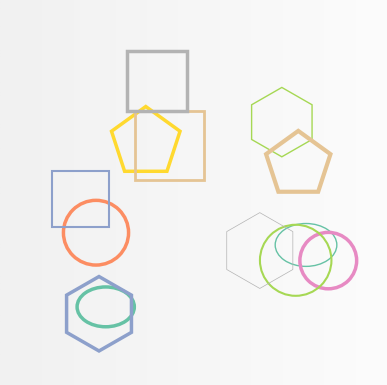[{"shape": "oval", "thickness": 1, "radius": 0.4, "center": [0.79, 0.364]}, {"shape": "oval", "thickness": 2.5, "radius": 0.37, "center": [0.273, 0.203]}, {"shape": "circle", "thickness": 2.5, "radius": 0.42, "center": [0.248, 0.396]}, {"shape": "square", "thickness": 1.5, "radius": 0.36, "center": [0.208, 0.483]}, {"shape": "hexagon", "thickness": 2.5, "radius": 0.48, "center": [0.256, 0.185]}, {"shape": "circle", "thickness": 2.5, "radius": 0.37, "center": [0.847, 0.323]}, {"shape": "hexagon", "thickness": 1, "radius": 0.45, "center": [0.727, 0.683]}, {"shape": "circle", "thickness": 1.5, "radius": 0.46, "center": [0.763, 0.324]}, {"shape": "pentagon", "thickness": 2.5, "radius": 0.46, "center": [0.376, 0.63]}, {"shape": "pentagon", "thickness": 3, "radius": 0.44, "center": [0.77, 0.573]}, {"shape": "square", "thickness": 2, "radius": 0.45, "center": [0.438, 0.623]}, {"shape": "hexagon", "thickness": 0.5, "radius": 0.49, "center": [0.67, 0.349]}, {"shape": "square", "thickness": 2.5, "radius": 0.39, "center": [0.405, 0.79]}]